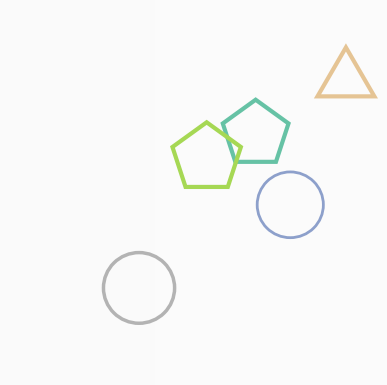[{"shape": "pentagon", "thickness": 3, "radius": 0.45, "center": [0.66, 0.652]}, {"shape": "circle", "thickness": 2, "radius": 0.43, "center": [0.749, 0.468]}, {"shape": "pentagon", "thickness": 3, "radius": 0.46, "center": [0.533, 0.59]}, {"shape": "triangle", "thickness": 3, "radius": 0.42, "center": [0.893, 0.792]}, {"shape": "circle", "thickness": 2.5, "radius": 0.46, "center": [0.359, 0.252]}]